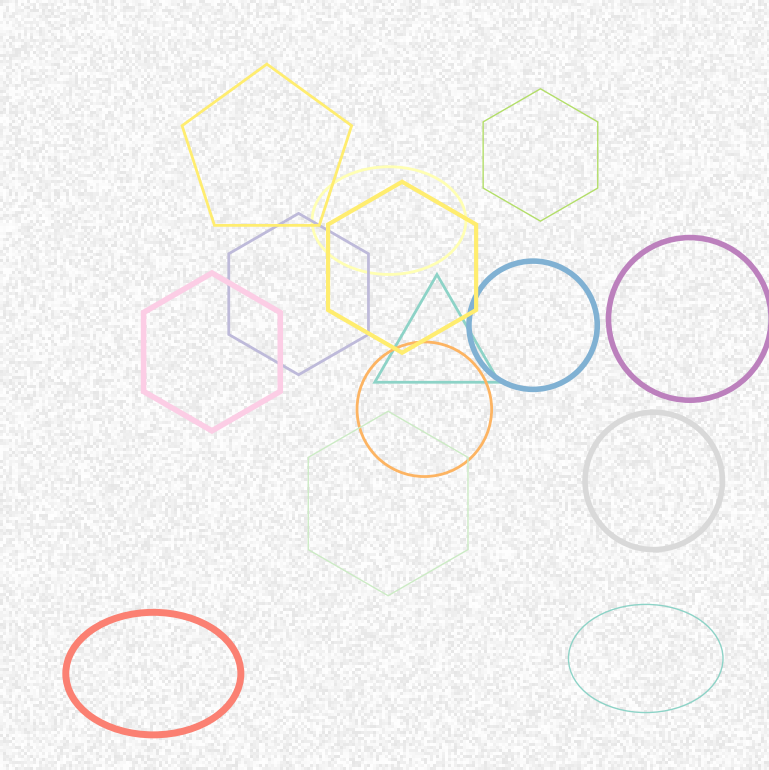[{"shape": "triangle", "thickness": 1, "radius": 0.47, "center": [0.567, 0.55]}, {"shape": "oval", "thickness": 0.5, "radius": 0.5, "center": [0.839, 0.145]}, {"shape": "oval", "thickness": 1, "radius": 0.5, "center": [0.505, 0.713]}, {"shape": "hexagon", "thickness": 1, "radius": 0.52, "center": [0.388, 0.618]}, {"shape": "oval", "thickness": 2.5, "radius": 0.57, "center": [0.199, 0.125]}, {"shape": "circle", "thickness": 2, "radius": 0.42, "center": [0.692, 0.578]}, {"shape": "circle", "thickness": 1, "radius": 0.44, "center": [0.551, 0.469]}, {"shape": "hexagon", "thickness": 0.5, "radius": 0.43, "center": [0.702, 0.799]}, {"shape": "hexagon", "thickness": 2, "radius": 0.51, "center": [0.275, 0.543]}, {"shape": "circle", "thickness": 2, "radius": 0.45, "center": [0.849, 0.375]}, {"shape": "circle", "thickness": 2, "radius": 0.53, "center": [0.896, 0.586]}, {"shape": "hexagon", "thickness": 0.5, "radius": 0.6, "center": [0.504, 0.346]}, {"shape": "pentagon", "thickness": 1, "radius": 0.58, "center": [0.347, 0.801]}, {"shape": "hexagon", "thickness": 1.5, "radius": 0.56, "center": [0.522, 0.653]}]